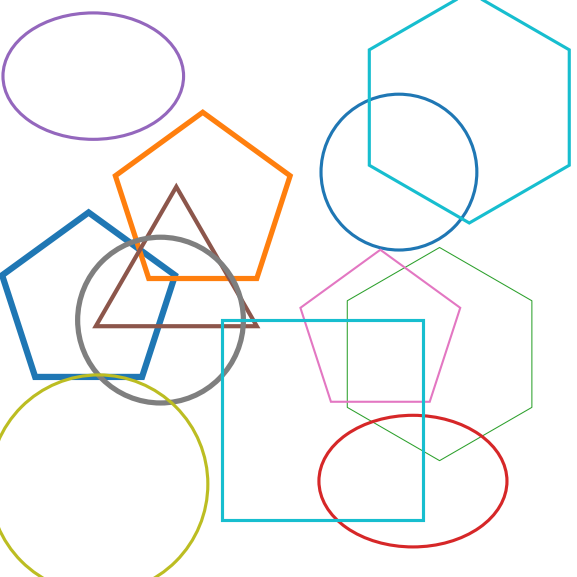[{"shape": "circle", "thickness": 1.5, "radius": 0.67, "center": [0.691, 0.701]}, {"shape": "pentagon", "thickness": 3, "radius": 0.79, "center": [0.153, 0.474]}, {"shape": "pentagon", "thickness": 2.5, "radius": 0.8, "center": [0.351, 0.646]}, {"shape": "hexagon", "thickness": 0.5, "radius": 0.92, "center": [0.761, 0.386]}, {"shape": "oval", "thickness": 1.5, "radius": 0.81, "center": [0.715, 0.166]}, {"shape": "oval", "thickness": 1.5, "radius": 0.78, "center": [0.162, 0.867]}, {"shape": "triangle", "thickness": 2, "radius": 0.8, "center": [0.305, 0.515]}, {"shape": "pentagon", "thickness": 1, "radius": 0.73, "center": [0.659, 0.421]}, {"shape": "circle", "thickness": 2.5, "radius": 0.72, "center": [0.278, 0.445]}, {"shape": "circle", "thickness": 1.5, "radius": 0.95, "center": [0.171, 0.161]}, {"shape": "square", "thickness": 1.5, "radius": 0.87, "center": [0.558, 0.272]}, {"shape": "hexagon", "thickness": 1.5, "radius": 1.0, "center": [0.813, 0.813]}]